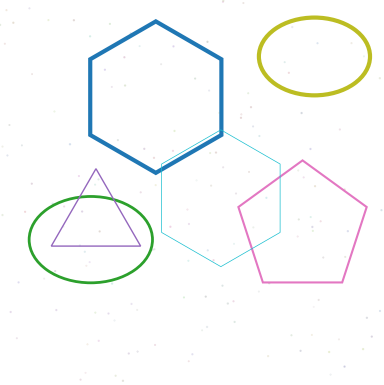[{"shape": "hexagon", "thickness": 3, "radius": 0.98, "center": [0.405, 0.748]}, {"shape": "oval", "thickness": 2, "radius": 0.8, "center": [0.236, 0.378]}, {"shape": "triangle", "thickness": 1, "radius": 0.67, "center": [0.249, 0.428]}, {"shape": "pentagon", "thickness": 1.5, "radius": 0.88, "center": [0.786, 0.408]}, {"shape": "oval", "thickness": 3, "radius": 0.72, "center": [0.817, 0.853]}, {"shape": "hexagon", "thickness": 0.5, "radius": 0.89, "center": [0.574, 0.485]}]